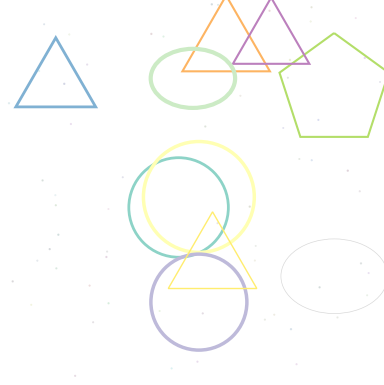[{"shape": "circle", "thickness": 2, "radius": 0.65, "center": [0.464, 0.461]}, {"shape": "circle", "thickness": 2.5, "radius": 0.72, "center": [0.517, 0.488]}, {"shape": "circle", "thickness": 2.5, "radius": 0.62, "center": [0.517, 0.215]}, {"shape": "triangle", "thickness": 2, "radius": 0.6, "center": [0.145, 0.782]}, {"shape": "triangle", "thickness": 1.5, "radius": 0.66, "center": [0.587, 0.88]}, {"shape": "pentagon", "thickness": 1.5, "radius": 0.75, "center": [0.868, 0.765]}, {"shape": "oval", "thickness": 0.5, "radius": 0.69, "center": [0.868, 0.283]}, {"shape": "triangle", "thickness": 1.5, "radius": 0.57, "center": [0.704, 0.892]}, {"shape": "oval", "thickness": 3, "radius": 0.55, "center": [0.501, 0.796]}, {"shape": "triangle", "thickness": 1, "radius": 0.66, "center": [0.552, 0.317]}]